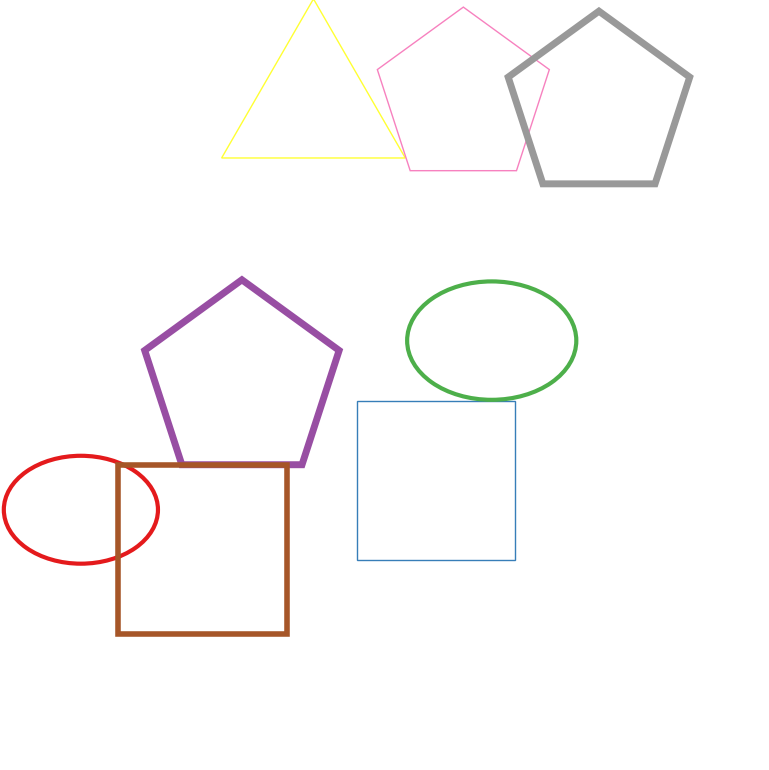[{"shape": "oval", "thickness": 1.5, "radius": 0.5, "center": [0.105, 0.338]}, {"shape": "square", "thickness": 0.5, "radius": 0.51, "center": [0.566, 0.376]}, {"shape": "oval", "thickness": 1.5, "radius": 0.55, "center": [0.639, 0.558]}, {"shape": "pentagon", "thickness": 2.5, "radius": 0.66, "center": [0.314, 0.504]}, {"shape": "triangle", "thickness": 0.5, "radius": 0.69, "center": [0.407, 0.864]}, {"shape": "square", "thickness": 2, "radius": 0.55, "center": [0.263, 0.286]}, {"shape": "pentagon", "thickness": 0.5, "radius": 0.59, "center": [0.602, 0.873]}, {"shape": "pentagon", "thickness": 2.5, "radius": 0.62, "center": [0.778, 0.862]}]